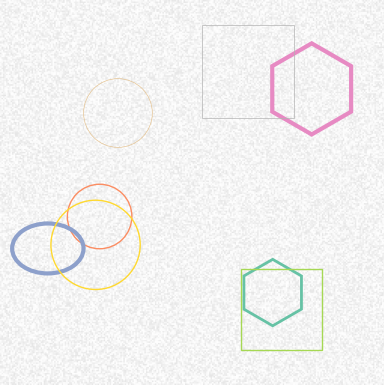[{"shape": "hexagon", "thickness": 2, "radius": 0.43, "center": [0.708, 0.24]}, {"shape": "circle", "thickness": 1, "radius": 0.42, "center": [0.259, 0.438]}, {"shape": "oval", "thickness": 3, "radius": 0.46, "center": [0.124, 0.355]}, {"shape": "hexagon", "thickness": 3, "radius": 0.59, "center": [0.81, 0.769]}, {"shape": "square", "thickness": 1, "radius": 0.53, "center": [0.731, 0.197]}, {"shape": "circle", "thickness": 1, "radius": 0.58, "center": [0.248, 0.364]}, {"shape": "circle", "thickness": 0.5, "radius": 0.45, "center": [0.306, 0.706]}, {"shape": "square", "thickness": 0.5, "radius": 0.6, "center": [0.645, 0.814]}]